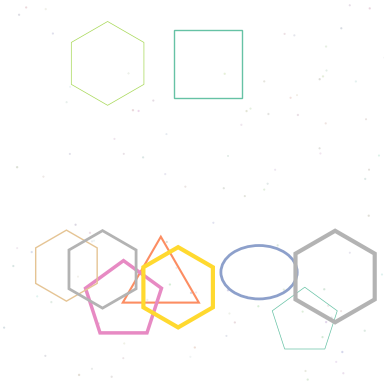[{"shape": "pentagon", "thickness": 0.5, "radius": 0.44, "center": [0.792, 0.165]}, {"shape": "square", "thickness": 1, "radius": 0.44, "center": [0.54, 0.834]}, {"shape": "triangle", "thickness": 1.5, "radius": 0.57, "center": [0.418, 0.271]}, {"shape": "oval", "thickness": 2, "radius": 0.5, "center": [0.673, 0.293]}, {"shape": "pentagon", "thickness": 2.5, "radius": 0.52, "center": [0.321, 0.219]}, {"shape": "hexagon", "thickness": 0.5, "radius": 0.54, "center": [0.28, 0.835]}, {"shape": "hexagon", "thickness": 3, "radius": 0.52, "center": [0.463, 0.254]}, {"shape": "hexagon", "thickness": 1, "radius": 0.46, "center": [0.173, 0.31]}, {"shape": "hexagon", "thickness": 3, "radius": 0.59, "center": [0.87, 0.282]}, {"shape": "hexagon", "thickness": 2, "radius": 0.5, "center": [0.266, 0.3]}]